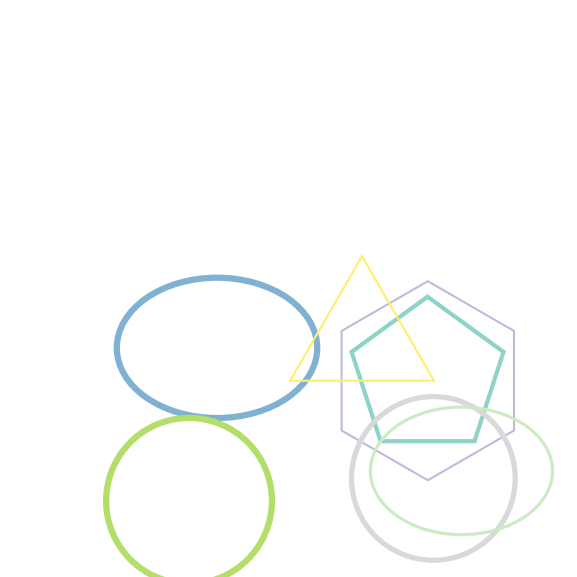[{"shape": "pentagon", "thickness": 2, "radius": 0.69, "center": [0.74, 0.347]}, {"shape": "hexagon", "thickness": 1, "radius": 0.86, "center": [0.741, 0.34]}, {"shape": "oval", "thickness": 3, "radius": 0.87, "center": [0.376, 0.397]}, {"shape": "circle", "thickness": 3, "radius": 0.72, "center": [0.327, 0.132]}, {"shape": "circle", "thickness": 2.5, "radius": 0.71, "center": [0.75, 0.171]}, {"shape": "oval", "thickness": 1.5, "radius": 0.79, "center": [0.799, 0.184]}, {"shape": "triangle", "thickness": 1, "radius": 0.72, "center": [0.627, 0.412]}]